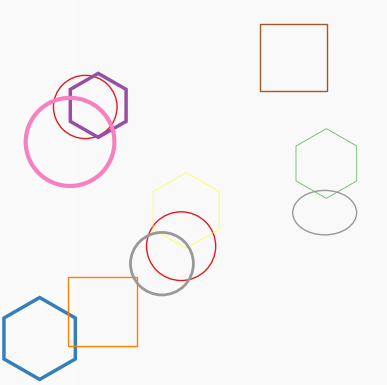[{"shape": "circle", "thickness": 1, "radius": 0.45, "center": [0.467, 0.361]}, {"shape": "circle", "thickness": 1, "radius": 0.41, "center": [0.22, 0.722]}, {"shape": "hexagon", "thickness": 2.5, "radius": 0.53, "center": [0.102, 0.121]}, {"shape": "hexagon", "thickness": 0.5, "radius": 0.45, "center": [0.842, 0.575]}, {"shape": "hexagon", "thickness": 2.5, "radius": 0.42, "center": [0.253, 0.726]}, {"shape": "square", "thickness": 1, "radius": 0.44, "center": [0.265, 0.191]}, {"shape": "hexagon", "thickness": 0.5, "radius": 0.49, "center": [0.48, 0.454]}, {"shape": "square", "thickness": 1, "radius": 0.43, "center": [0.757, 0.85]}, {"shape": "circle", "thickness": 3, "radius": 0.57, "center": [0.181, 0.631]}, {"shape": "oval", "thickness": 1, "radius": 0.41, "center": [0.838, 0.448]}, {"shape": "circle", "thickness": 2, "radius": 0.41, "center": [0.418, 0.315]}]